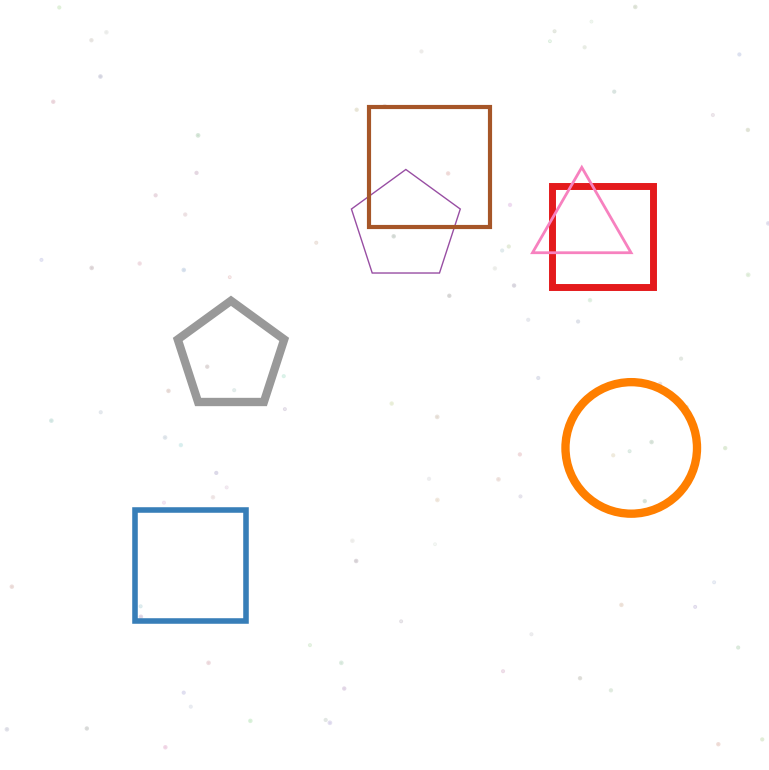[{"shape": "square", "thickness": 2.5, "radius": 0.33, "center": [0.782, 0.693]}, {"shape": "square", "thickness": 2, "radius": 0.36, "center": [0.247, 0.266]}, {"shape": "pentagon", "thickness": 0.5, "radius": 0.37, "center": [0.527, 0.706]}, {"shape": "circle", "thickness": 3, "radius": 0.43, "center": [0.82, 0.418]}, {"shape": "square", "thickness": 1.5, "radius": 0.39, "center": [0.558, 0.783]}, {"shape": "triangle", "thickness": 1, "radius": 0.37, "center": [0.756, 0.709]}, {"shape": "pentagon", "thickness": 3, "radius": 0.36, "center": [0.3, 0.537]}]